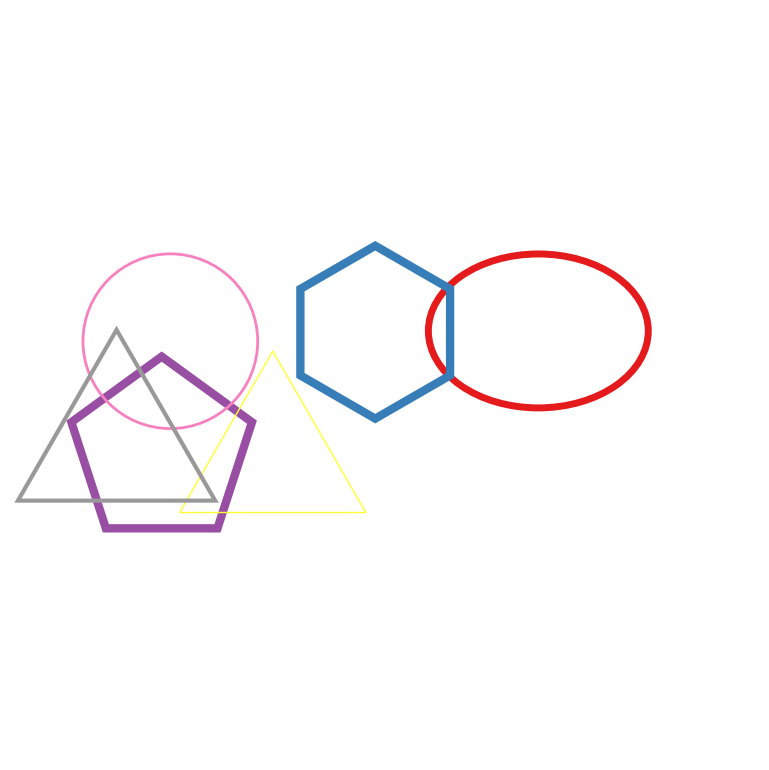[{"shape": "oval", "thickness": 2.5, "radius": 0.71, "center": [0.699, 0.57]}, {"shape": "hexagon", "thickness": 3, "radius": 0.56, "center": [0.487, 0.569]}, {"shape": "pentagon", "thickness": 3, "radius": 0.62, "center": [0.21, 0.414]}, {"shape": "triangle", "thickness": 0.5, "radius": 0.7, "center": [0.354, 0.404]}, {"shape": "circle", "thickness": 1, "radius": 0.57, "center": [0.221, 0.557]}, {"shape": "triangle", "thickness": 1.5, "radius": 0.74, "center": [0.151, 0.424]}]